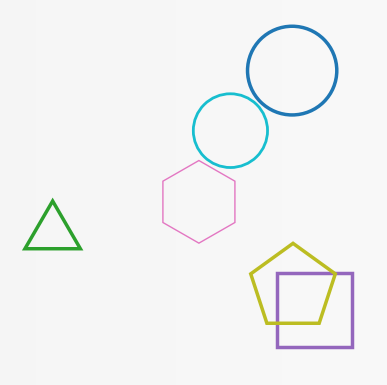[{"shape": "circle", "thickness": 2.5, "radius": 0.58, "center": [0.754, 0.817]}, {"shape": "triangle", "thickness": 2.5, "radius": 0.41, "center": [0.136, 0.395]}, {"shape": "square", "thickness": 2.5, "radius": 0.48, "center": [0.811, 0.195]}, {"shape": "hexagon", "thickness": 1, "radius": 0.54, "center": [0.513, 0.476]}, {"shape": "pentagon", "thickness": 2.5, "radius": 0.57, "center": [0.756, 0.253]}, {"shape": "circle", "thickness": 2, "radius": 0.48, "center": [0.595, 0.661]}]